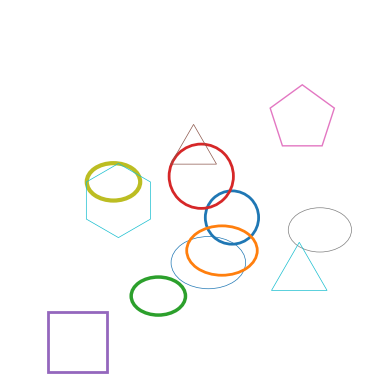[{"shape": "oval", "thickness": 0.5, "radius": 0.48, "center": [0.541, 0.318]}, {"shape": "circle", "thickness": 2, "radius": 0.35, "center": [0.602, 0.435]}, {"shape": "oval", "thickness": 2, "radius": 0.46, "center": [0.577, 0.349]}, {"shape": "oval", "thickness": 2.5, "radius": 0.35, "center": [0.411, 0.231]}, {"shape": "circle", "thickness": 2, "radius": 0.42, "center": [0.523, 0.542]}, {"shape": "square", "thickness": 2, "radius": 0.38, "center": [0.202, 0.112]}, {"shape": "triangle", "thickness": 0.5, "radius": 0.34, "center": [0.503, 0.608]}, {"shape": "pentagon", "thickness": 1, "radius": 0.44, "center": [0.785, 0.692]}, {"shape": "oval", "thickness": 0.5, "radius": 0.41, "center": [0.831, 0.403]}, {"shape": "oval", "thickness": 3, "radius": 0.35, "center": [0.295, 0.528]}, {"shape": "hexagon", "thickness": 0.5, "radius": 0.48, "center": [0.308, 0.479]}, {"shape": "triangle", "thickness": 0.5, "radius": 0.42, "center": [0.777, 0.287]}]